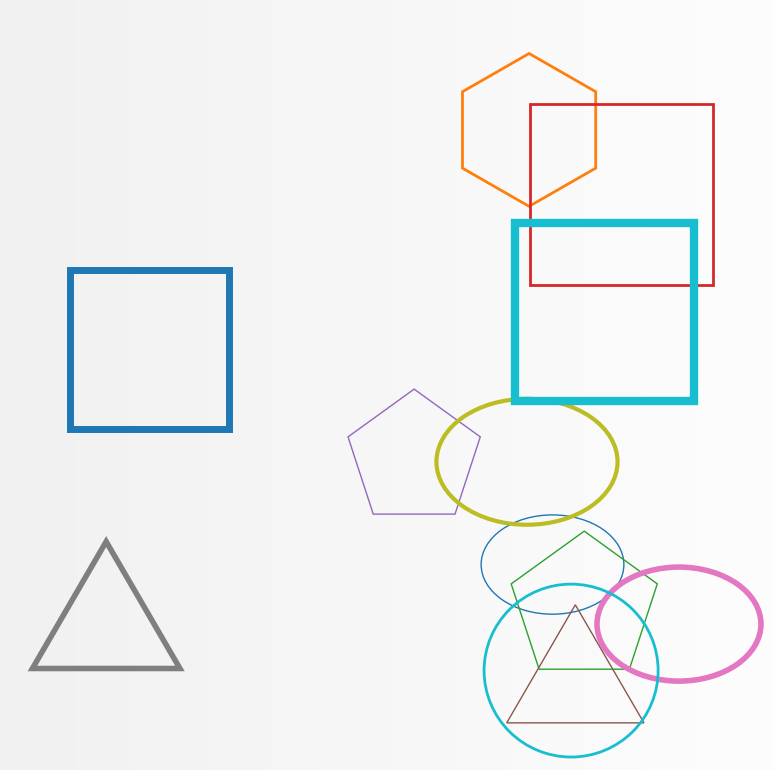[{"shape": "square", "thickness": 2.5, "radius": 0.51, "center": [0.193, 0.546]}, {"shape": "oval", "thickness": 0.5, "radius": 0.46, "center": [0.713, 0.267]}, {"shape": "hexagon", "thickness": 1, "radius": 0.5, "center": [0.683, 0.831]}, {"shape": "pentagon", "thickness": 0.5, "radius": 0.5, "center": [0.754, 0.211]}, {"shape": "square", "thickness": 1, "radius": 0.59, "center": [0.802, 0.748]}, {"shape": "pentagon", "thickness": 0.5, "radius": 0.45, "center": [0.534, 0.405]}, {"shape": "triangle", "thickness": 0.5, "radius": 0.51, "center": [0.742, 0.112]}, {"shape": "oval", "thickness": 2, "radius": 0.53, "center": [0.876, 0.189]}, {"shape": "triangle", "thickness": 2, "radius": 0.55, "center": [0.137, 0.187]}, {"shape": "oval", "thickness": 1.5, "radius": 0.58, "center": [0.68, 0.4]}, {"shape": "square", "thickness": 3, "radius": 0.58, "center": [0.78, 0.595]}, {"shape": "circle", "thickness": 1, "radius": 0.56, "center": [0.737, 0.129]}]